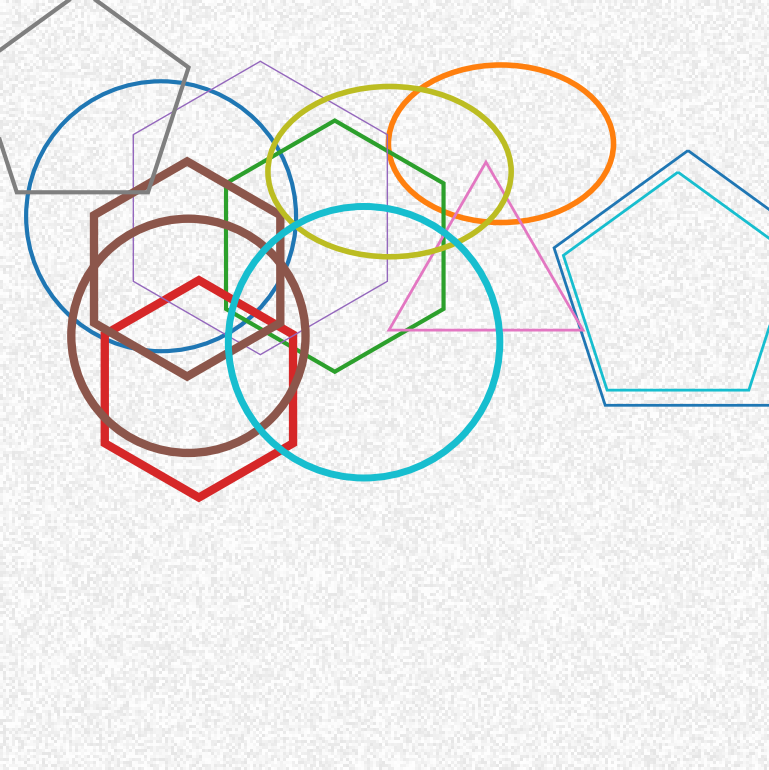[{"shape": "pentagon", "thickness": 1, "radius": 0.91, "center": [0.893, 0.622]}, {"shape": "circle", "thickness": 1.5, "radius": 0.88, "center": [0.209, 0.719]}, {"shape": "oval", "thickness": 2, "radius": 0.73, "center": [0.651, 0.813]}, {"shape": "hexagon", "thickness": 1.5, "radius": 0.82, "center": [0.435, 0.68]}, {"shape": "hexagon", "thickness": 3, "radius": 0.71, "center": [0.258, 0.495]}, {"shape": "hexagon", "thickness": 0.5, "radius": 0.95, "center": [0.338, 0.73]}, {"shape": "circle", "thickness": 3, "radius": 0.76, "center": [0.245, 0.564]}, {"shape": "hexagon", "thickness": 3, "radius": 0.7, "center": [0.243, 0.651]}, {"shape": "triangle", "thickness": 1, "radius": 0.73, "center": [0.631, 0.644]}, {"shape": "pentagon", "thickness": 1.5, "radius": 0.73, "center": [0.107, 0.868]}, {"shape": "oval", "thickness": 2, "radius": 0.79, "center": [0.506, 0.777]}, {"shape": "pentagon", "thickness": 1, "radius": 0.78, "center": [0.88, 0.62]}, {"shape": "circle", "thickness": 2.5, "radius": 0.88, "center": [0.473, 0.556]}]